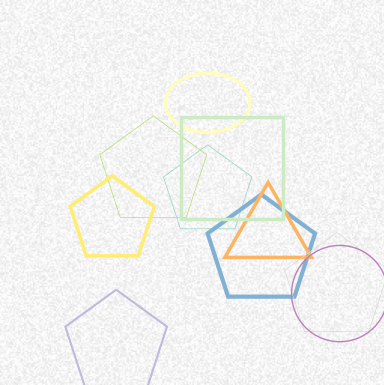[{"shape": "pentagon", "thickness": 0.5, "radius": 0.6, "center": [0.539, 0.503]}, {"shape": "oval", "thickness": 2, "radius": 0.55, "center": [0.54, 0.733]}, {"shape": "pentagon", "thickness": 1.5, "radius": 0.69, "center": [0.302, 0.109]}, {"shape": "pentagon", "thickness": 3, "radius": 0.73, "center": [0.679, 0.348]}, {"shape": "triangle", "thickness": 2.5, "radius": 0.65, "center": [0.696, 0.396]}, {"shape": "pentagon", "thickness": 0.5, "radius": 0.73, "center": [0.398, 0.553]}, {"shape": "pentagon", "thickness": 0.5, "radius": 0.71, "center": [0.875, 0.254]}, {"shape": "circle", "thickness": 1, "radius": 0.63, "center": [0.882, 0.237]}, {"shape": "square", "thickness": 2.5, "radius": 0.66, "center": [0.603, 0.564]}, {"shape": "pentagon", "thickness": 2.5, "radius": 0.57, "center": [0.292, 0.428]}]